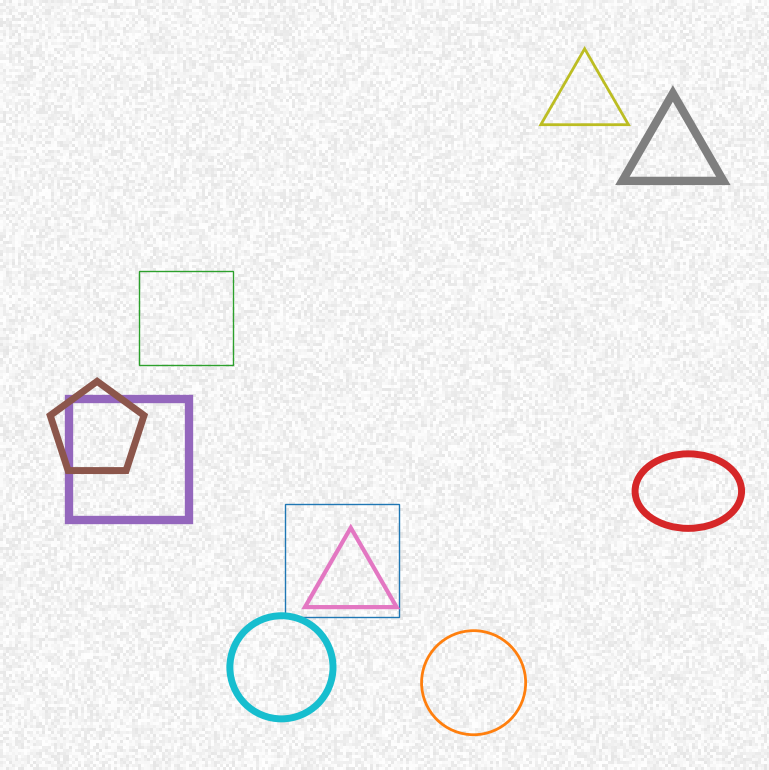[{"shape": "square", "thickness": 0.5, "radius": 0.37, "center": [0.444, 0.272]}, {"shape": "circle", "thickness": 1, "radius": 0.34, "center": [0.615, 0.113]}, {"shape": "square", "thickness": 0.5, "radius": 0.31, "center": [0.242, 0.587]}, {"shape": "oval", "thickness": 2.5, "radius": 0.35, "center": [0.894, 0.362]}, {"shape": "square", "thickness": 3, "radius": 0.39, "center": [0.168, 0.403]}, {"shape": "pentagon", "thickness": 2.5, "radius": 0.32, "center": [0.126, 0.441]}, {"shape": "triangle", "thickness": 1.5, "radius": 0.34, "center": [0.456, 0.246]}, {"shape": "triangle", "thickness": 3, "radius": 0.38, "center": [0.874, 0.803]}, {"shape": "triangle", "thickness": 1, "radius": 0.33, "center": [0.759, 0.871]}, {"shape": "circle", "thickness": 2.5, "radius": 0.33, "center": [0.366, 0.133]}]